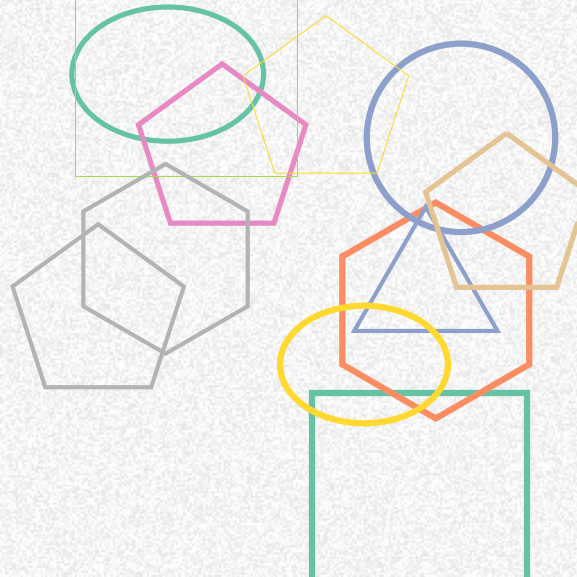[{"shape": "square", "thickness": 3, "radius": 0.93, "center": [0.726, 0.133]}, {"shape": "oval", "thickness": 2.5, "radius": 0.83, "center": [0.29, 0.871]}, {"shape": "hexagon", "thickness": 3, "radius": 0.93, "center": [0.755, 0.462]}, {"shape": "triangle", "thickness": 2, "radius": 0.72, "center": [0.737, 0.498]}, {"shape": "circle", "thickness": 3, "radius": 0.82, "center": [0.798, 0.76]}, {"shape": "pentagon", "thickness": 2.5, "radius": 0.76, "center": [0.385, 0.736]}, {"shape": "square", "thickness": 0.5, "radius": 0.96, "center": [0.322, 0.887]}, {"shape": "oval", "thickness": 3, "radius": 0.73, "center": [0.63, 0.368]}, {"shape": "pentagon", "thickness": 0.5, "radius": 0.75, "center": [0.564, 0.821]}, {"shape": "pentagon", "thickness": 2.5, "radius": 0.74, "center": [0.877, 0.621]}, {"shape": "hexagon", "thickness": 2, "radius": 0.82, "center": [0.287, 0.551]}, {"shape": "pentagon", "thickness": 2, "radius": 0.78, "center": [0.17, 0.455]}]